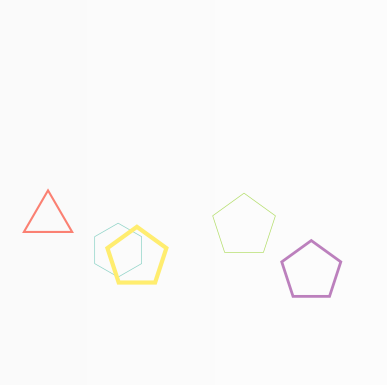[{"shape": "hexagon", "thickness": 0.5, "radius": 0.35, "center": [0.305, 0.35]}, {"shape": "triangle", "thickness": 1.5, "radius": 0.36, "center": [0.124, 0.434]}, {"shape": "pentagon", "thickness": 0.5, "radius": 0.43, "center": [0.63, 0.413]}, {"shape": "pentagon", "thickness": 2, "radius": 0.4, "center": [0.803, 0.295]}, {"shape": "pentagon", "thickness": 3, "radius": 0.4, "center": [0.353, 0.331]}]